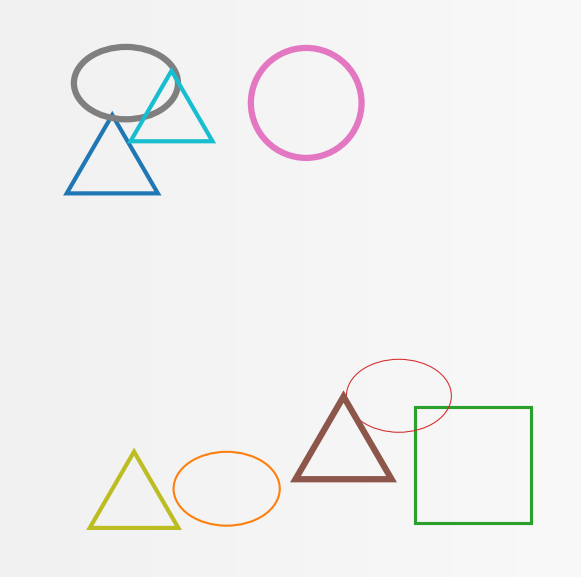[{"shape": "triangle", "thickness": 2, "radius": 0.45, "center": [0.193, 0.71]}, {"shape": "oval", "thickness": 1, "radius": 0.46, "center": [0.39, 0.153]}, {"shape": "square", "thickness": 1.5, "radius": 0.5, "center": [0.814, 0.193]}, {"shape": "oval", "thickness": 0.5, "radius": 0.45, "center": [0.686, 0.314]}, {"shape": "triangle", "thickness": 3, "radius": 0.48, "center": [0.591, 0.217]}, {"shape": "circle", "thickness": 3, "radius": 0.48, "center": [0.527, 0.821]}, {"shape": "oval", "thickness": 3, "radius": 0.45, "center": [0.217, 0.855]}, {"shape": "triangle", "thickness": 2, "radius": 0.44, "center": [0.231, 0.129]}, {"shape": "triangle", "thickness": 2, "radius": 0.41, "center": [0.295, 0.795]}]